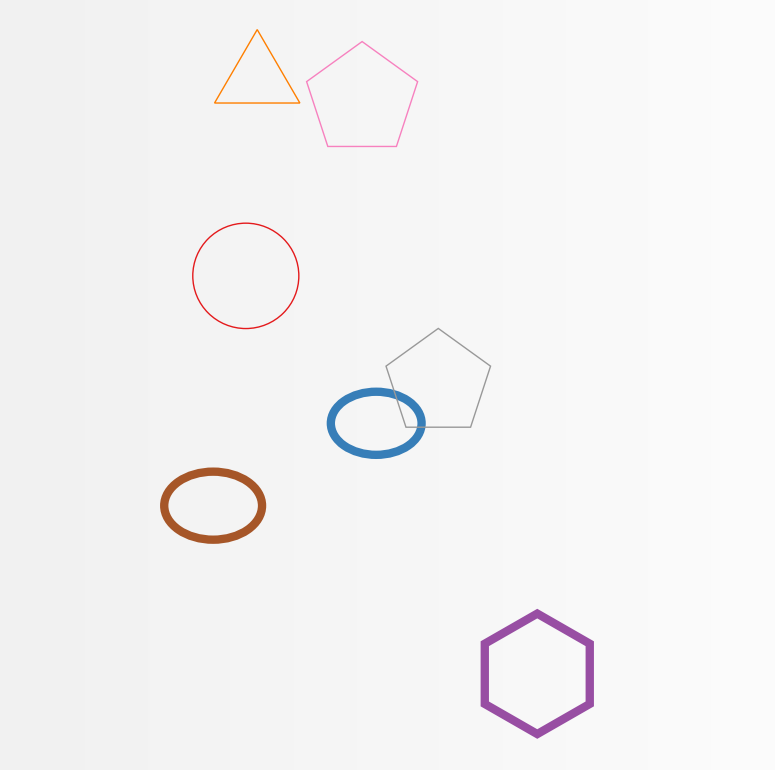[{"shape": "circle", "thickness": 0.5, "radius": 0.34, "center": [0.317, 0.642]}, {"shape": "oval", "thickness": 3, "radius": 0.29, "center": [0.485, 0.45]}, {"shape": "hexagon", "thickness": 3, "radius": 0.39, "center": [0.693, 0.125]}, {"shape": "triangle", "thickness": 0.5, "radius": 0.32, "center": [0.332, 0.898]}, {"shape": "oval", "thickness": 3, "radius": 0.32, "center": [0.275, 0.343]}, {"shape": "pentagon", "thickness": 0.5, "radius": 0.38, "center": [0.467, 0.871]}, {"shape": "pentagon", "thickness": 0.5, "radius": 0.35, "center": [0.566, 0.503]}]